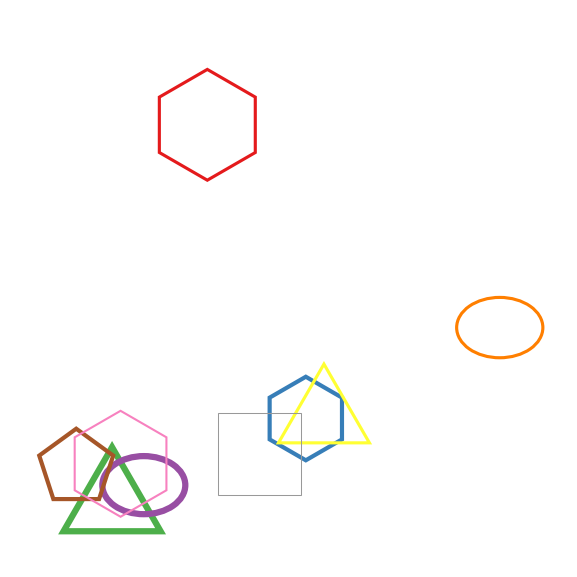[{"shape": "hexagon", "thickness": 1.5, "radius": 0.48, "center": [0.359, 0.783]}, {"shape": "hexagon", "thickness": 2, "radius": 0.36, "center": [0.53, 0.274]}, {"shape": "triangle", "thickness": 3, "radius": 0.49, "center": [0.194, 0.128]}, {"shape": "oval", "thickness": 3, "radius": 0.36, "center": [0.249, 0.159]}, {"shape": "oval", "thickness": 1.5, "radius": 0.37, "center": [0.865, 0.432]}, {"shape": "triangle", "thickness": 1.5, "radius": 0.45, "center": [0.561, 0.278]}, {"shape": "pentagon", "thickness": 2, "radius": 0.34, "center": [0.132, 0.189]}, {"shape": "hexagon", "thickness": 1, "radius": 0.46, "center": [0.209, 0.196]}, {"shape": "square", "thickness": 0.5, "radius": 0.36, "center": [0.45, 0.213]}]